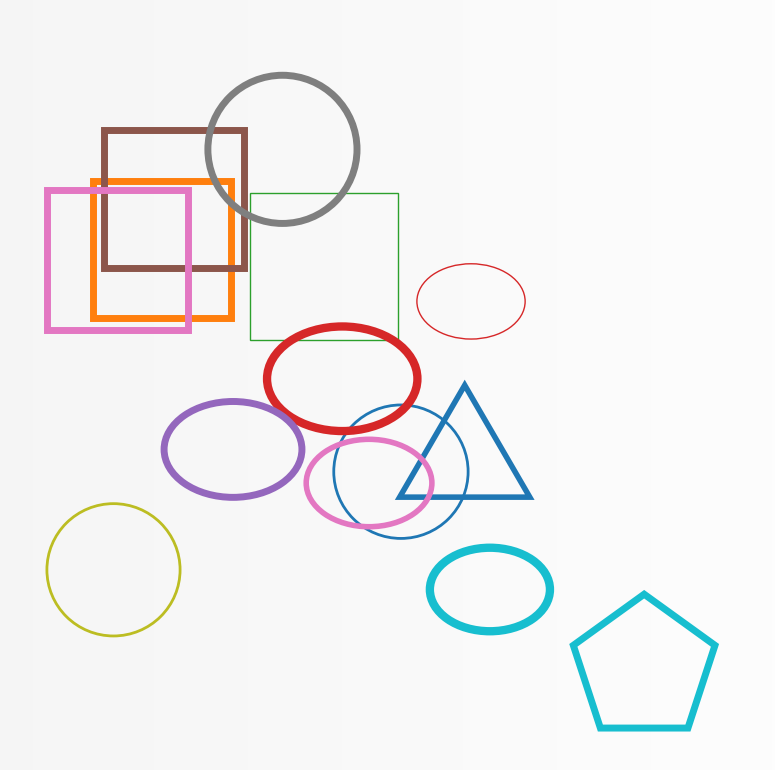[{"shape": "triangle", "thickness": 2, "radius": 0.48, "center": [0.6, 0.403]}, {"shape": "circle", "thickness": 1, "radius": 0.43, "center": [0.517, 0.387]}, {"shape": "square", "thickness": 2.5, "radius": 0.45, "center": [0.209, 0.676]}, {"shape": "square", "thickness": 0.5, "radius": 0.48, "center": [0.418, 0.654]}, {"shape": "oval", "thickness": 3, "radius": 0.49, "center": [0.442, 0.508]}, {"shape": "oval", "thickness": 0.5, "radius": 0.35, "center": [0.608, 0.609]}, {"shape": "oval", "thickness": 2.5, "radius": 0.44, "center": [0.301, 0.416]}, {"shape": "square", "thickness": 2.5, "radius": 0.45, "center": [0.224, 0.742]}, {"shape": "square", "thickness": 2.5, "radius": 0.46, "center": [0.151, 0.663]}, {"shape": "oval", "thickness": 2, "radius": 0.41, "center": [0.476, 0.373]}, {"shape": "circle", "thickness": 2.5, "radius": 0.48, "center": [0.364, 0.806]}, {"shape": "circle", "thickness": 1, "radius": 0.43, "center": [0.146, 0.26]}, {"shape": "oval", "thickness": 3, "radius": 0.39, "center": [0.632, 0.234]}, {"shape": "pentagon", "thickness": 2.5, "radius": 0.48, "center": [0.831, 0.132]}]